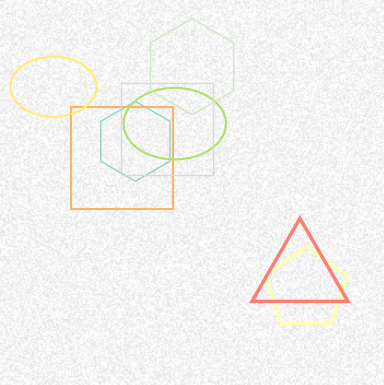[{"shape": "hexagon", "thickness": 1, "radius": 0.52, "center": [0.352, 0.633]}, {"shape": "pentagon", "thickness": 2.5, "radius": 0.55, "center": [0.795, 0.249]}, {"shape": "triangle", "thickness": 2.5, "radius": 0.72, "center": [0.779, 0.289]}, {"shape": "square", "thickness": 1.5, "radius": 0.66, "center": [0.317, 0.59]}, {"shape": "oval", "thickness": 1.5, "radius": 0.66, "center": [0.454, 0.679]}, {"shape": "square", "thickness": 1, "radius": 0.6, "center": [0.434, 0.665]}, {"shape": "hexagon", "thickness": 1, "radius": 0.62, "center": [0.499, 0.827]}, {"shape": "oval", "thickness": 1.5, "radius": 0.56, "center": [0.139, 0.775]}]